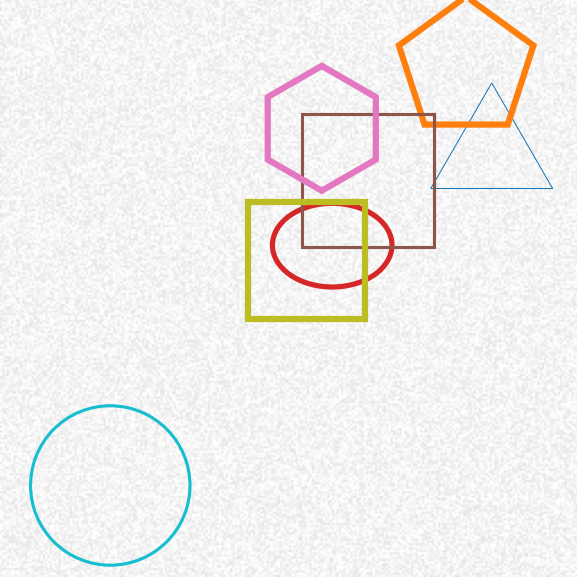[{"shape": "triangle", "thickness": 0.5, "radius": 0.61, "center": [0.851, 0.734]}, {"shape": "pentagon", "thickness": 3, "radius": 0.61, "center": [0.807, 0.883]}, {"shape": "oval", "thickness": 2.5, "radius": 0.52, "center": [0.575, 0.575]}, {"shape": "square", "thickness": 1.5, "radius": 0.57, "center": [0.637, 0.687]}, {"shape": "hexagon", "thickness": 3, "radius": 0.54, "center": [0.557, 0.777]}, {"shape": "square", "thickness": 3, "radius": 0.51, "center": [0.531, 0.548]}, {"shape": "circle", "thickness": 1.5, "radius": 0.69, "center": [0.191, 0.158]}]